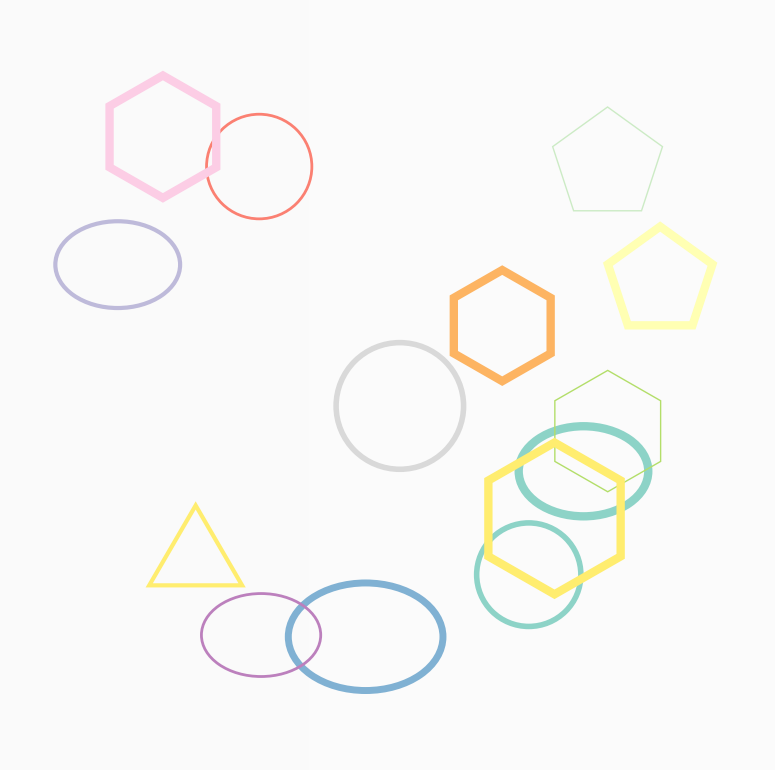[{"shape": "circle", "thickness": 2, "radius": 0.34, "center": [0.682, 0.254]}, {"shape": "oval", "thickness": 3, "radius": 0.42, "center": [0.753, 0.388]}, {"shape": "pentagon", "thickness": 3, "radius": 0.35, "center": [0.852, 0.635]}, {"shape": "oval", "thickness": 1.5, "radius": 0.4, "center": [0.152, 0.656]}, {"shape": "circle", "thickness": 1, "radius": 0.34, "center": [0.334, 0.784]}, {"shape": "oval", "thickness": 2.5, "radius": 0.5, "center": [0.472, 0.173]}, {"shape": "hexagon", "thickness": 3, "radius": 0.36, "center": [0.648, 0.577]}, {"shape": "hexagon", "thickness": 0.5, "radius": 0.39, "center": [0.784, 0.44]}, {"shape": "hexagon", "thickness": 3, "radius": 0.4, "center": [0.21, 0.822]}, {"shape": "circle", "thickness": 2, "radius": 0.41, "center": [0.516, 0.473]}, {"shape": "oval", "thickness": 1, "radius": 0.38, "center": [0.337, 0.175]}, {"shape": "pentagon", "thickness": 0.5, "radius": 0.37, "center": [0.784, 0.787]}, {"shape": "triangle", "thickness": 1.5, "radius": 0.35, "center": [0.252, 0.274]}, {"shape": "hexagon", "thickness": 3, "radius": 0.49, "center": [0.716, 0.327]}]